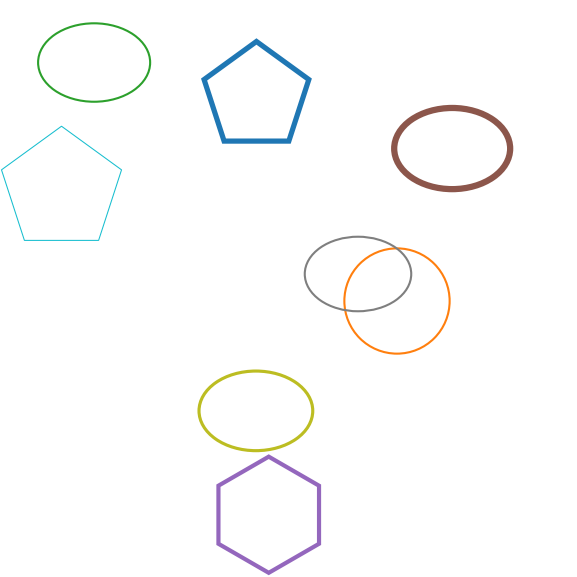[{"shape": "pentagon", "thickness": 2.5, "radius": 0.48, "center": [0.444, 0.832]}, {"shape": "circle", "thickness": 1, "radius": 0.46, "center": [0.687, 0.478]}, {"shape": "oval", "thickness": 1, "radius": 0.49, "center": [0.163, 0.891]}, {"shape": "hexagon", "thickness": 2, "radius": 0.5, "center": [0.465, 0.108]}, {"shape": "oval", "thickness": 3, "radius": 0.5, "center": [0.783, 0.742]}, {"shape": "oval", "thickness": 1, "radius": 0.46, "center": [0.62, 0.525]}, {"shape": "oval", "thickness": 1.5, "radius": 0.49, "center": [0.443, 0.288]}, {"shape": "pentagon", "thickness": 0.5, "radius": 0.55, "center": [0.107, 0.671]}]